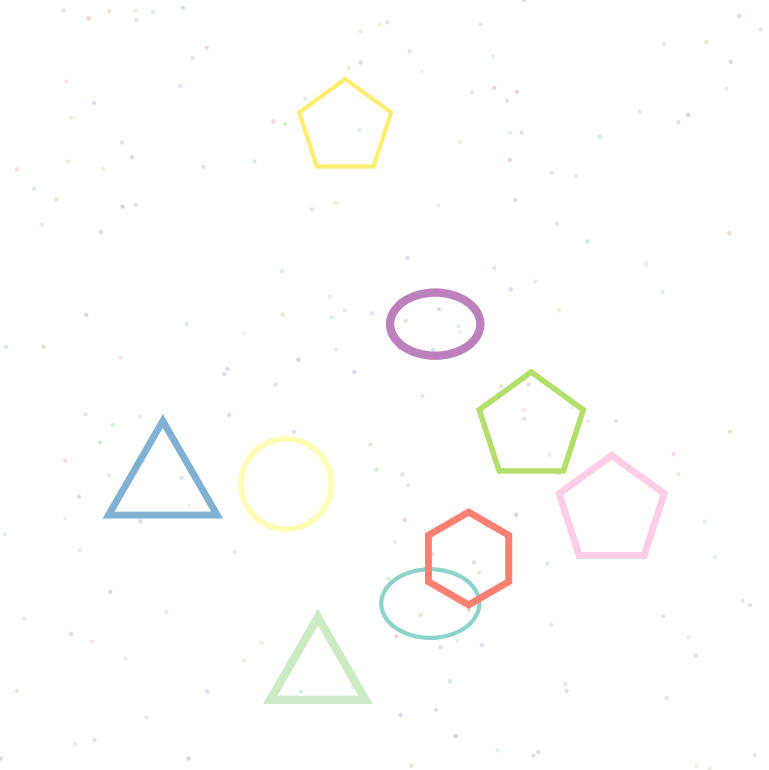[{"shape": "oval", "thickness": 1.5, "radius": 0.32, "center": [0.559, 0.216]}, {"shape": "circle", "thickness": 2, "radius": 0.29, "center": [0.372, 0.371]}, {"shape": "hexagon", "thickness": 2.5, "radius": 0.3, "center": [0.609, 0.275]}, {"shape": "triangle", "thickness": 2.5, "radius": 0.41, "center": [0.211, 0.372]}, {"shape": "pentagon", "thickness": 2, "radius": 0.36, "center": [0.69, 0.446]}, {"shape": "pentagon", "thickness": 2.5, "radius": 0.36, "center": [0.794, 0.337]}, {"shape": "oval", "thickness": 3, "radius": 0.29, "center": [0.565, 0.579]}, {"shape": "triangle", "thickness": 3, "radius": 0.36, "center": [0.413, 0.127]}, {"shape": "pentagon", "thickness": 1.5, "radius": 0.31, "center": [0.448, 0.835]}]